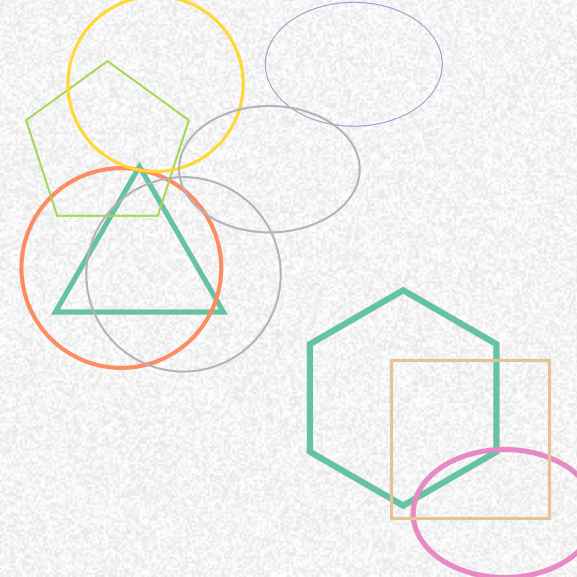[{"shape": "triangle", "thickness": 2.5, "radius": 0.84, "center": [0.241, 0.543]}, {"shape": "hexagon", "thickness": 3, "radius": 0.93, "center": [0.698, 0.31]}, {"shape": "circle", "thickness": 2, "radius": 0.86, "center": [0.21, 0.535]}, {"shape": "oval", "thickness": 0.5, "radius": 0.77, "center": [0.613, 0.888]}, {"shape": "oval", "thickness": 2.5, "radius": 0.79, "center": [0.874, 0.11]}, {"shape": "pentagon", "thickness": 1, "radius": 0.74, "center": [0.186, 0.745]}, {"shape": "circle", "thickness": 1.5, "radius": 0.76, "center": [0.269, 0.854]}, {"shape": "square", "thickness": 1.5, "radius": 0.68, "center": [0.814, 0.239]}, {"shape": "circle", "thickness": 1, "radius": 0.84, "center": [0.318, 0.524]}, {"shape": "oval", "thickness": 1, "radius": 0.78, "center": [0.466, 0.706]}]